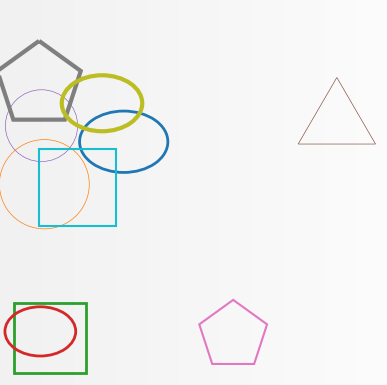[{"shape": "oval", "thickness": 2, "radius": 0.57, "center": [0.319, 0.632]}, {"shape": "circle", "thickness": 0.5, "radius": 0.58, "center": [0.114, 0.522]}, {"shape": "square", "thickness": 2, "radius": 0.46, "center": [0.129, 0.122]}, {"shape": "oval", "thickness": 2, "radius": 0.46, "center": [0.104, 0.139]}, {"shape": "circle", "thickness": 0.5, "radius": 0.47, "center": [0.107, 0.674]}, {"shape": "triangle", "thickness": 0.5, "radius": 0.58, "center": [0.869, 0.683]}, {"shape": "pentagon", "thickness": 1.5, "radius": 0.46, "center": [0.602, 0.129]}, {"shape": "pentagon", "thickness": 3, "radius": 0.57, "center": [0.101, 0.781]}, {"shape": "oval", "thickness": 3, "radius": 0.52, "center": [0.263, 0.732]}, {"shape": "square", "thickness": 1.5, "radius": 0.5, "center": [0.2, 0.513]}]